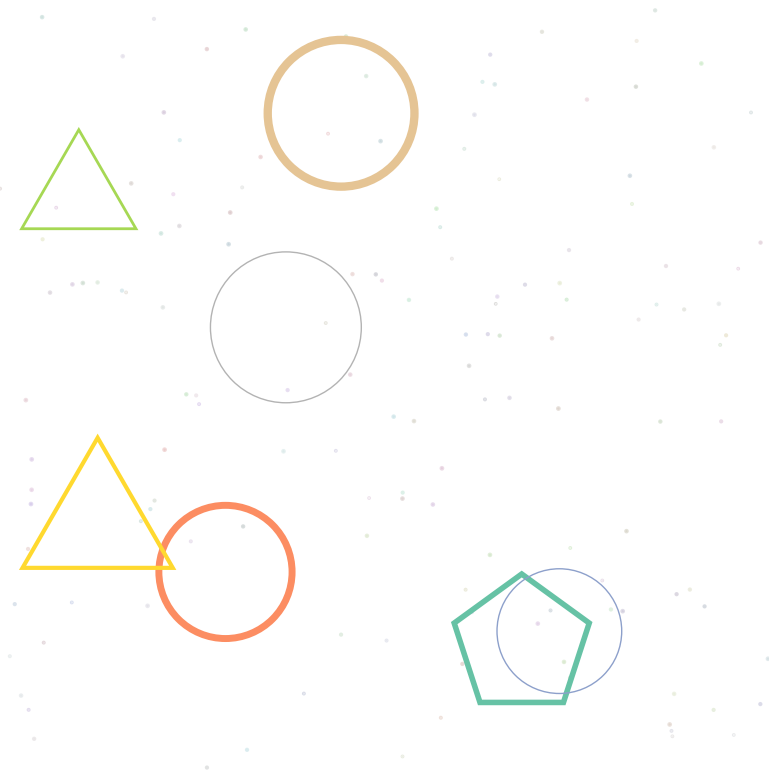[{"shape": "pentagon", "thickness": 2, "radius": 0.46, "center": [0.678, 0.162]}, {"shape": "circle", "thickness": 2.5, "radius": 0.43, "center": [0.293, 0.257]}, {"shape": "circle", "thickness": 0.5, "radius": 0.4, "center": [0.726, 0.18]}, {"shape": "triangle", "thickness": 1, "radius": 0.43, "center": [0.102, 0.746]}, {"shape": "triangle", "thickness": 1.5, "radius": 0.56, "center": [0.127, 0.319]}, {"shape": "circle", "thickness": 3, "radius": 0.48, "center": [0.443, 0.853]}, {"shape": "circle", "thickness": 0.5, "radius": 0.49, "center": [0.371, 0.575]}]